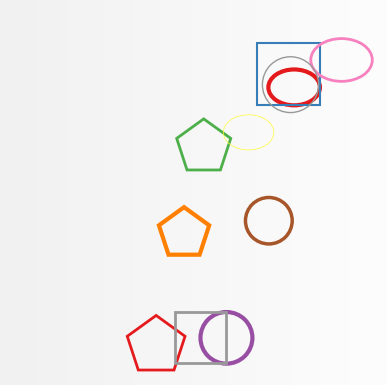[{"shape": "pentagon", "thickness": 2, "radius": 0.39, "center": [0.403, 0.102]}, {"shape": "oval", "thickness": 3, "radius": 0.33, "center": [0.759, 0.773]}, {"shape": "square", "thickness": 1.5, "radius": 0.4, "center": [0.744, 0.807]}, {"shape": "pentagon", "thickness": 2, "radius": 0.37, "center": [0.526, 0.618]}, {"shape": "circle", "thickness": 3, "radius": 0.34, "center": [0.584, 0.123]}, {"shape": "pentagon", "thickness": 3, "radius": 0.34, "center": [0.475, 0.394]}, {"shape": "oval", "thickness": 0.5, "radius": 0.33, "center": [0.641, 0.656]}, {"shape": "circle", "thickness": 2.5, "radius": 0.3, "center": [0.694, 0.427]}, {"shape": "oval", "thickness": 2, "radius": 0.4, "center": [0.881, 0.844]}, {"shape": "circle", "thickness": 1, "radius": 0.36, "center": [0.75, 0.78]}, {"shape": "square", "thickness": 2, "radius": 0.33, "center": [0.517, 0.123]}]